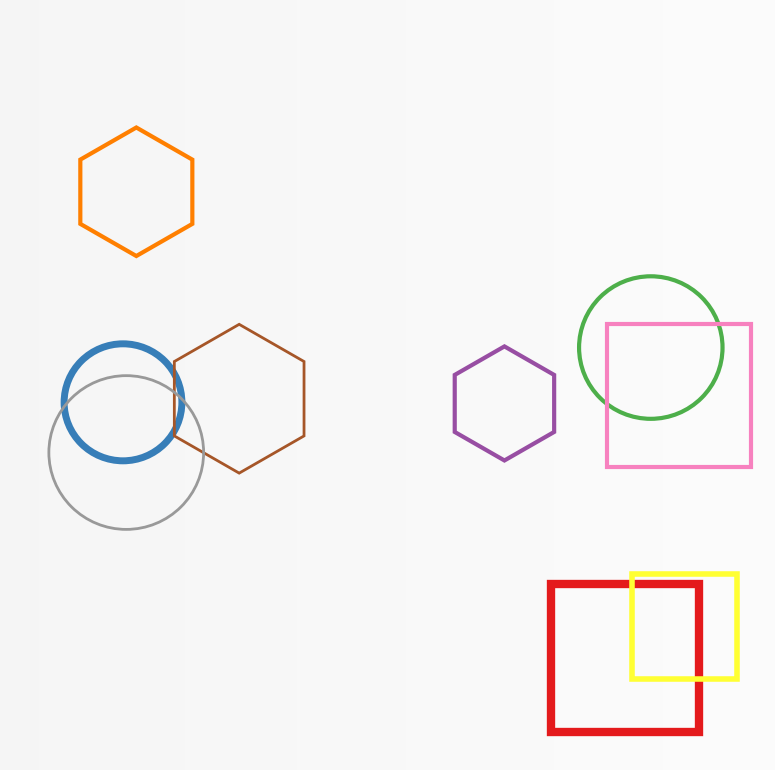[{"shape": "square", "thickness": 3, "radius": 0.48, "center": [0.807, 0.146]}, {"shape": "circle", "thickness": 2.5, "radius": 0.38, "center": [0.159, 0.478]}, {"shape": "circle", "thickness": 1.5, "radius": 0.46, "center": [0.84, 0.549]}, {"shape": "hexagon", "thickness": 1.5, "radius": 0.37, "center": [0.651, 0.476]}, {"shape": "hexagon", "thickness": 1.5, "radius": 0.42, "center": [0.176, 0.751]}, {"shape": "square", "thickness": 2, "radius": 0.34, "center": [0.884, 0.186]}, {"shape": "hexagon", "thickness": 1, "radius": 0.48, "center": [0.309, 0.482]}, {"shape": "square", "thickness": 1.5, "radius": 0.46, "center": [0.876, 0.486]}, {"shape": "circle", "thickness": 1, "radius": 0.5, "center": [0.163, 0.412]}]